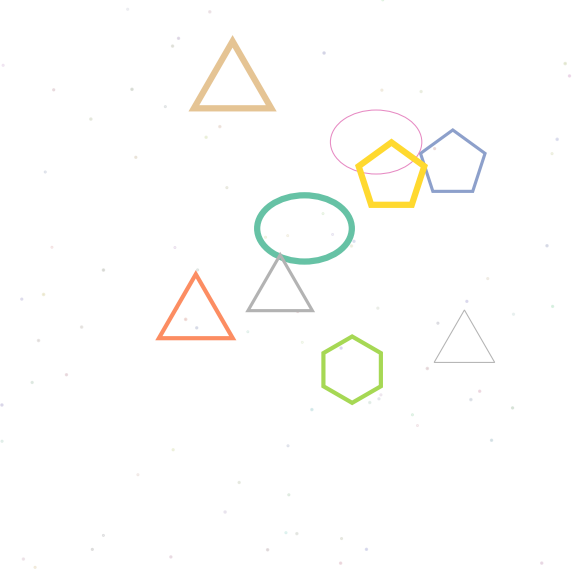[{"shape": "oval", "thickness": 3, "radius": 0.41, "center": [0.527, 0.604]}, {"shape": "triangle", "thickness": 2, "radius": 0.37, "center": [0.339, 0.45]}, {"shape": "pentagon", "thickness": 1.5, "radius": 0.29, "center": [0.784, 0.715]}, {"shape": "oval", "thickness": 0.5, "radius": 0.4, "center": [0.651, 0.753]}, {"shape": "hexagon", "thickness": 2, "radius": 0.29, "center": [0.61, 0.359]}, {"shape": "pentagon", "thickness": 3, "radius": 0.3, "center": [0.678, 0.693]}, {"shape": "triangle", "thickness": 3, "radius": 0.39, "center": [0.403, 0.85]}, {"shape": "triangle", "thickness": 1.5, "radius": 0.32, "center": [0.485, 0.493]}, {"shape": "triangle", "thickness": 0.5, "radius": 0.3, "center": [0.804, 0.402]}]